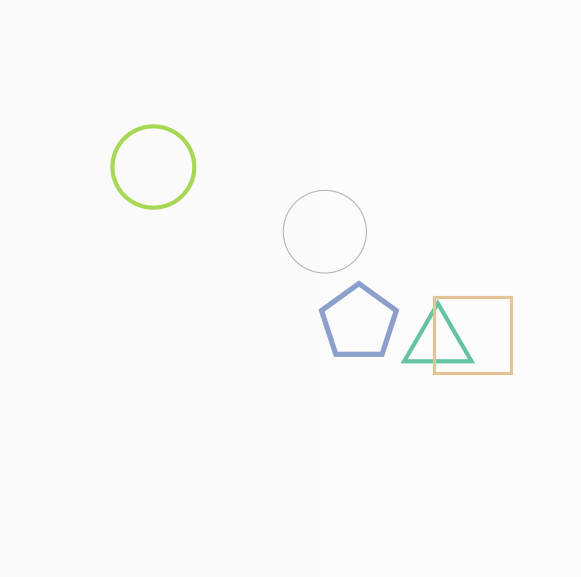[{"shape": "triangle", "thickness": 2, "radius": 0.33, "center": [0.753, 0.407]}, {"shape": "pentagon", "thickness": 2.5, "radius": 0.34, "center": [0.618, 0.44]}, {"shape": "circle", "thickness": 2, "radius": 0.35, "center": [0.264, 0.71]}, {"shape": "square", "thickness": 1.5, "radius": 0.33, "center": [0.814, 0.419]}, {"shape": "circle", "thickness": 0.5, "radius": 0.36, "center": [0.559, 0.598]}]